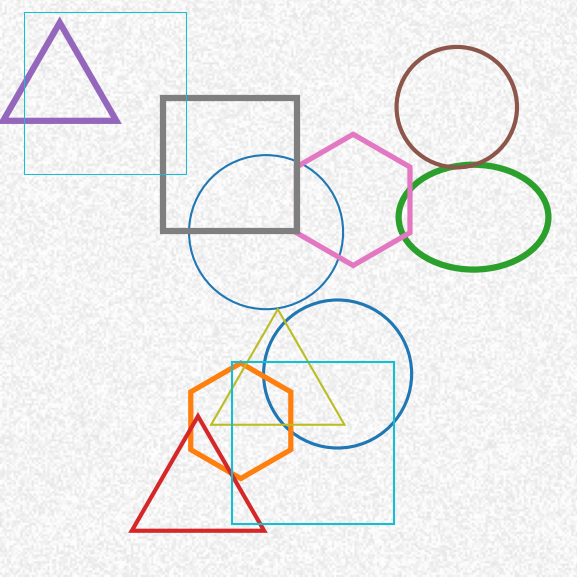[{"shape": "circle", "thickness": 1.5, "radius": 0.64, "center": [0.585, 0.352]}, {"shape": "circle", "thickness": 1, "radius": 0.67, "center": [0.461, 0.597]}, {"shape": "hexagon", "thickness": 2.5, "radius": 0.5, "center": [0.417, 0.271]}, {"shape": "oval", "thickness": 3, "radius": 0.65, "center": [0.82, 0.623]}, {"shape": "triangle", "thickness": 2, "radius": 0.66, "center": [0.343, 0.146]}, {"shape": "triangle", "thickness": 3, "radius": 0.57, "center": [0.103, 0.847]}, {"shape": "circle", "thickness": 2, "radius": 0.52, "center": [0.791, 0.814]}, {"shape": "hexagon", "thickness": 2.5, "radius": 0.57, "center": [0.612, 0.653]}, {"shape": "square", "thickness": 3, "radius": 0.58, "center": [0.398, 0.715]}, {"shape": "triangle", "thickness": 1, "radius": 0.67, "center": [0.481, 0.33]}, {"shape": "square", "thickness": 1, "radius": 0.7, "center": [0.542, 0.231]}, {"shape": "square", "thickness": 0.5, "radius": 0.7, "center": [0.182, 0.839]}]